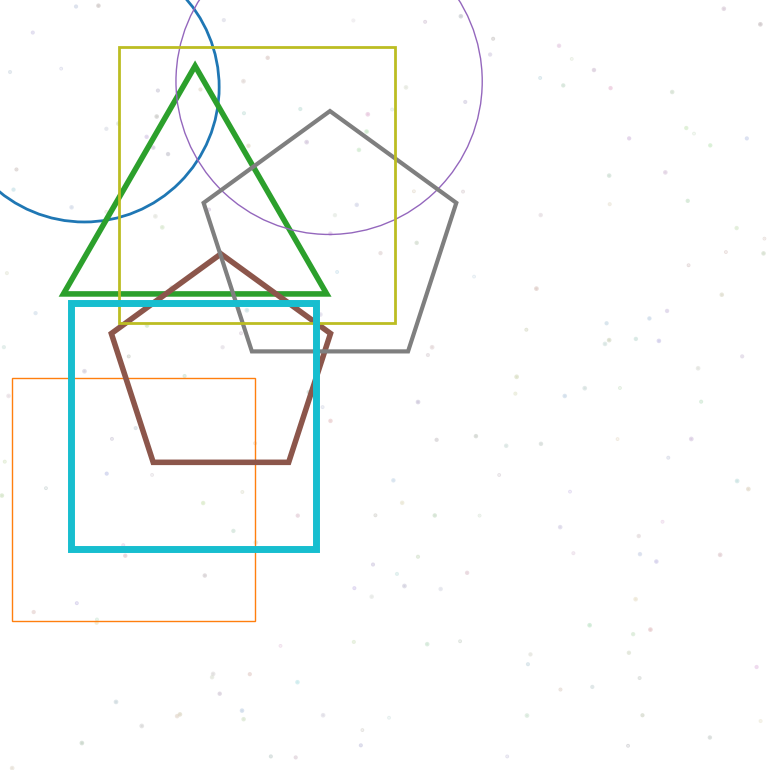[{"shape": "circle", "thickness": 1, "radius": 0.88, "center": [0.11, 0.887]}, {"shape": "square", "thickness": 0.5, "radius": 0.79, "center": [0.173, 0.351]}, {"shape": "triangle", "thickness": 2, "radius": 0.99, "center": [0.253, 0.717]}, {"shape": "circle", "thickness": 0.5, "radius": 0.99, "center": [0.427, 0.894]}, {"shape": "pentagon", "thickness": 2, "radius": 0.75, "center": [0.287, 0.521]}, {"shape": "pentagon", "thickness": 1.5, "radius": 0.86, "center": [0.429, 0.683]}, {"shape": "square", "thickness": 1, "radius": 0.9, "center": [0.334, 0.759]}, {"shape": "square", "thickness": 2.5, "radius": 0.8, "center": [0.251, 0.447]}]